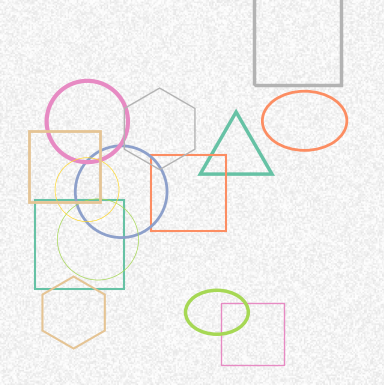[{"shape": "square", "thickness": 1.5, "radius": 0.58, "center": [0.207, 0.365]}, {"shape": "triangle", "thickness": 2.5, "radius": 0.54, "center": [0.613, 0.602]}, {"shape": "oval", "thickness": 2, "radius": 0.55, "center": [0.791, 0.686]}, {"shape": "square", "thickness": 1.5, "radius": 0.49, "center": [0.489, 0.498]}, {"shape": "circle", "thickness": 2, "radius": 0.6, "center": [0.315, 0.502]}, {"shape": "square", "thickness": 1, "radius": 0.41, "center": [0.655, 0.132]}, {"shape": "circle", "thickness": 3, "radius": 0.53, "center": [0.227, 0.684]}, {"shape": "circle", "thickness": 0.5, "radius": 0.53, "center": [0.254, 0.378]}, {"shape": "oval", "thickness": 2.5, "radius": 0.41, "center": [0.563, 0.189]}, {"shape": "circle", "thickness": 0.5, "radius": 0.42, "center": [0.226, 0.507]}, {"shape": "square", "thickness": 2, "radius": 0.46, "center": [0.168, 0.567]}, {"shape": "hexagon", "thickness": 1.5, "radius": 0.47, "center": [0.191, 0.188]}, {"shape": "square", "thickness": 2.5, "radius": 0.56, "center": [0.773, 0.891]}, {"shape": "hexagon", "thickness": 1, "radius": 0.53, "center": [0.415, 0.665]}]